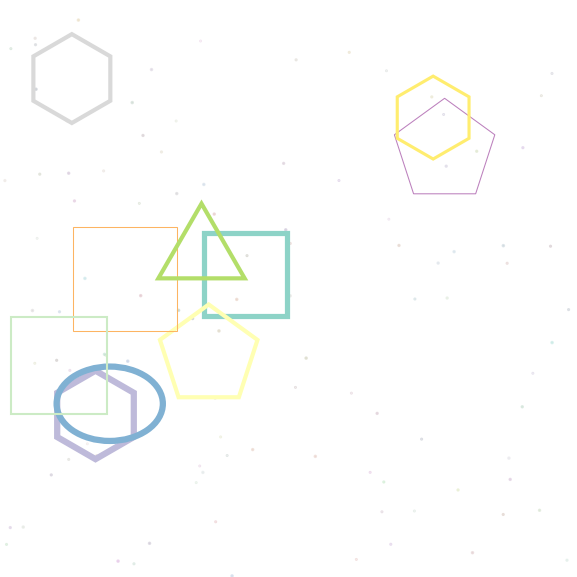[{"shape": "square", "thickness": 2.5, "radius": 0.36, "center": [0.425, 0.524]}, {"shape": "pentagon", "thickness": 2, "radius": 0.44, "center": [0.361, 0.383]}, {"shape": "hexagon", "thickness": 3, "radius": 0.38, "center": [0.165, 0.281]}, {"shape": "oval", "thickness": 3, "radius": 0.46, "center": [0.19, 0.3]}, {"shape": "square", "thickness": 0.5, "radius": 0.45, "center": [0.217, 0.516]}, {"shape": "triangle", "thickness": 2, "radius": 0.43, "center": [0.349, 0.56]}, {"shape": "hexagon", "thickness": 2, "radius": 0.38, "center": [0.124, 0.863]}, {"shape": "pentagon", "thickness": 0.5, "radius": 0.46, "center": [0.77, 0.738]}, {"shape": "square", "thickness": 1, "radius": 0.42, "center": [0.102, 0.366]}, {"shape": "hexagon", "thickness": 1.5, "radius": 0.36, "center": [0.75, 0.796]}]